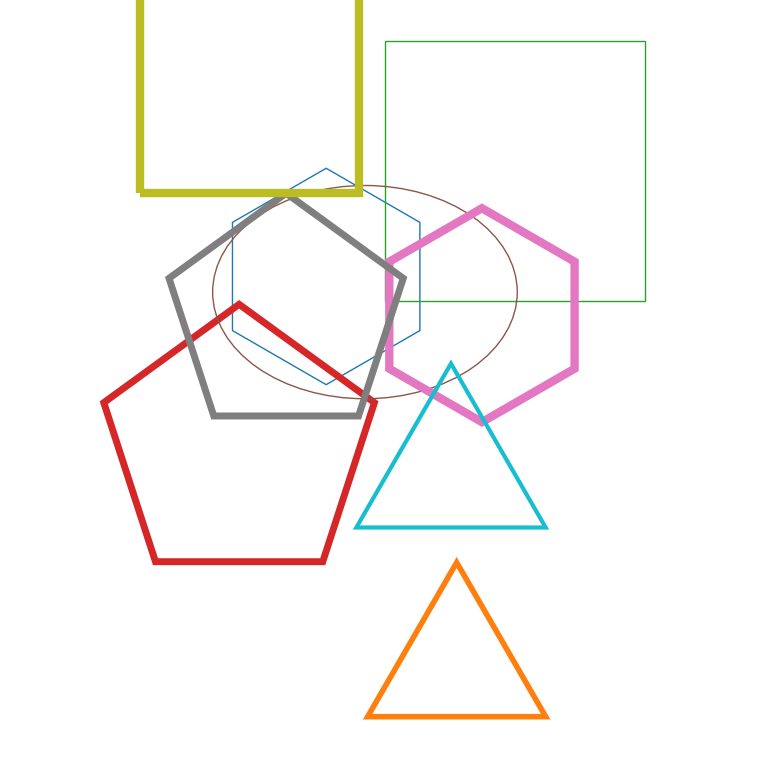[{"shape": "hexagon", "thickness": 0.5, "radius": 0.7, "center": [0.424, 0.641]}, {"shape": "triangle", "thickness": 2, "radius": 0.67, "center": [0.593, 0.136]}, {"shape": "square", "thickness": 0.5, "radius": 0.84, "center": [0.669, 0.778]}, {"shape": "pentagon", "thickness": 2.5, "radius": 0.92, "center": [0.311, 0.42]}, {"shape": "oval", "thickness": 0.5, "radius": 0.99, "center": [0.474, 0.621]}, {"shape": "hexagon", "thickness": 3, "radius": 0.69, "center": [0.626, 0.591]}, {"shape": "pentagon", "thickness": 2.5, "radius": 0.8, "center": [0.372, 0.589]}, {"shape": "square", "thickness": 3, "radius": 0.71, "center": [0.324, 0.891]}, {"shape": "triangle", "thickness": 1.5, "radius": 0.71, "center": [0.586, 0.386]}]